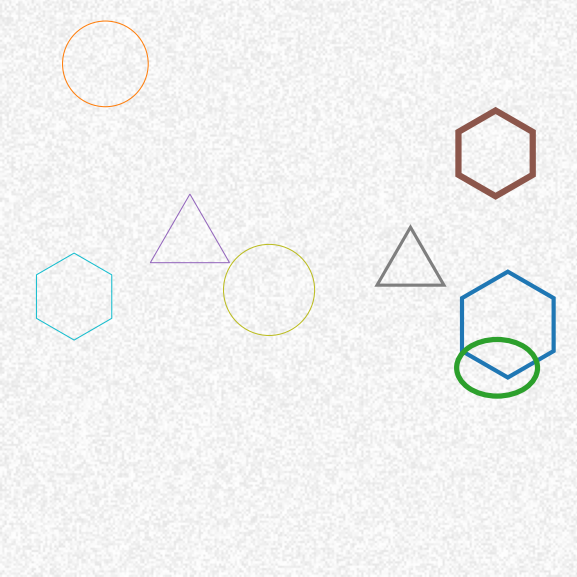[{"shape": "hexagon", "thickness": 2, "radius": 0.46, "center": [0.879, 0.437]}, {"shape": "circle", "thickness": 0.5, "radius": 0.37, "center": [0.182, 0.889]}, {"shape": "oval", "thickness": 2.5, "radius": 0.35, "center": [0.861, 0.362]}, {"shape": "triangle", "thickness": 0.5, "radius": 0.4, "center": [0.329, 0.584]}, {"shape": "hexagon", "thickness": 3, "radius": 0.37, "center": [0.858, 0.734]}, {"shape": "triangle", "thickness": 1.5, "radius": 0.33, "center": [0.711, 0.539]}, {"shape": "circle", "thickness": 0.5, "radius": 0.39, "center": [0.466, 0.497]}, {"shape": "hexagon", "thickness": 0.5, "radius": 0.38, "center": [0.128, 0.486]}]